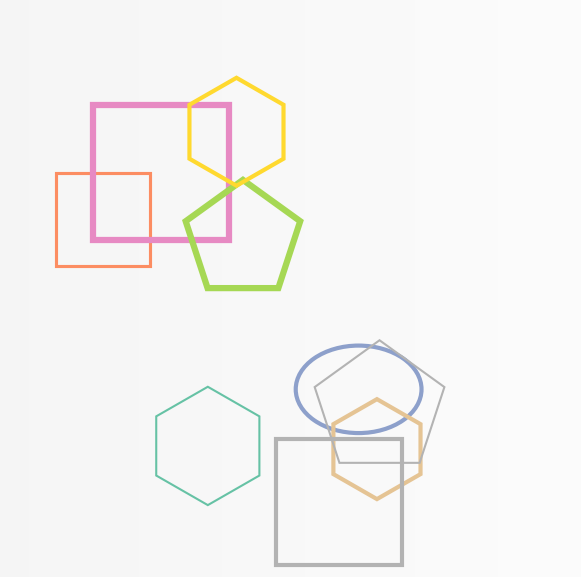[{"shape": "hexagon", "thickness": 1, "radius": 0.51, "center": [0.358, 0.227]}, {"shape": "square", "thickness": 1.5, "radius": 0.41, "center": [0.177, 0.619]}, {"shape": "oval", "thickness": 2, "radius": 0.54, "center": [0.617, 0.325]}, {"shape": "square", "thickness": 3, "radius": 0.58, "center": [0.277, 0.7]}, {"shape": "pentagon", "thickness": 3, "radius": 0.52, "center": [0.418, 0.584]}, {"shape": "hexagon", "thickness": 2, "radius": 0.47, "center": [0.407, 0.771]}, {"shape": "hexagon", "thickness": 2, "radius": 0.43, "center": [0.649, 0.221]}, {"shape": "pentagon", "thickness": 1, "radius": 0.59, "center": [0.653, 0.293]}, {"shape": "square", "thickness": 2, "radius": 0.54, "center": [0.583, 0.13]}]